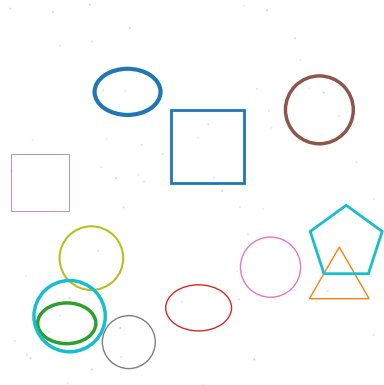[{"shape": "square", "thickness": 2, "radius": 0.48, "center": [0.539, 0.619]}, {"shape": "oval", "thickness": 3, "radius": 0.43, "center": [0.331, 0.761]}, {"shape": "triangle", "thickness": 1, "radius": 0.45, "center": [0.881, 0.269]}, {"shape": "oval", "thickness": 2.5, "radius": 0.38, "center": [0.173, 0.16]}, {"shape": "oval", "thickness": 1, "radius": 0.43, "center": [0.516, 0.2]}, {"shape": "square", "thickness": 0.5, "radius": 0.37, "center": [0.103, 0.526]}, {"shape": "circle", "thickness": 2.5, "radius": 0.44, "center": [0.83, 0.715]}, {"shape": "circle", "thickness": 1, "radius": 0.39, "center": [0.703, 0.306]}, {"shape": "circle", "thickness": 1, "radius": 0.34, "center": [0.335, 0.111]}, {"shape": "circle", "thickness": 1.5, "radius": 0.41, "center": [0.237, 0.329]}, {"shape": "pentagon", "thickness": 2, "radius": 0.49, "center": [0.899, 0.369]}, {"shape": "circle", "thickness": 2.5, "radius": 0.46, "center": [0.181, 0.179]}]